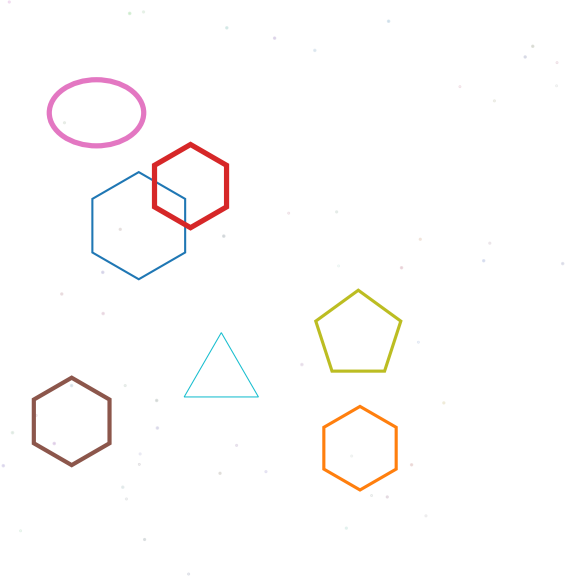[{"shape": "hexagon", "thickness": 1, "radius": 0.46, "center": [0.24, 0.608]}, {"shape": "hexagon", "thickness": 1.5, "radius": 0.36, "center": [0.623, 0.223]}, {"shape": "hexagon", "thickness": 2.5, "radius": 0.36, "center": [0.33, 0.677]}, {"shape": "hexagon", "thickness": 2, "radius": 0.38, "center": [0.124, 0.269]}, {"shape": "oval", "thickness": 2.5, "radius": 0.41, "center": [0.167, 0.804]}, {"shape": "pentagon", "thickness": 1.5, "radius": 0.39, "center": [0.62, 0.419]}, {"shape": "triangle", "thickness": 0.5, "radius": 0.37, "center": [0.383, 0.349]}]